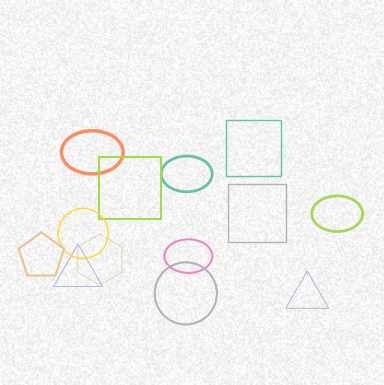[{"shape": "oval", "thickness": 2, "radius": 0.33, "center": [0.485, 0.548]}, {"shape": "square", "thickness": 1, "radius": 0.36, "center": [0.659, 0.616]}, {"shape": "oval", "thickness": 2.5, "radius": 0.4, "center": [0.24, 0.604]}, {"shape": "triangle", "thickness": 0.5, "radius": 0.32, "center": [0.798, 0.232]}, {"shape": "triangle", "thickness": 0.5, "radius": 0.37, "center": [0.203, 0.293]}, {"shape": "oval", "thickness": 1.5, "radius": 0.31, "center": [0.489, 0.335]}, {"shape": "square", "thickness": 1.5, "radius": 0.4, "center": [0.337, 0.512]}, {"shape": "oval", "thickness": 2, "radius": 0.33, "center": [0.876, 0.445]}, {"shape": "circle", "thickness": 1, "radius": 0.33, "center": [0.216, 0.394]}, {"shape": "hexagon", "thickness": 0.5, "radius": 0.33, "center": [0.259, 0.326]}, {"shape": "pentagon", "thickness": 1.5, "radius": 0.31, "center": [0.108, 0.334]}, {"shape": "square", "thickness": 1, "radius": 0.38, "center": [0.668, 0.446]}, {"shape": "circle", "thickness": 1.5, "radius": 0.4, "center": [0.483, 0.238]}]